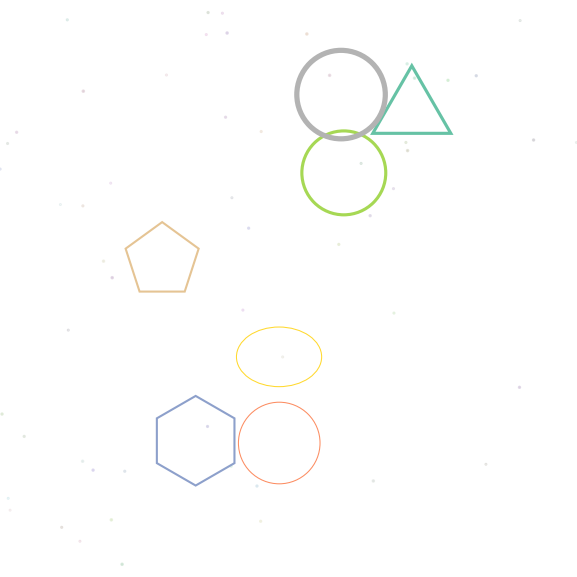[{"shape": "triangle", "thickness": 1.5, "radius": 0.39, "center": [0.713, 0.807]}, {"shape": "circle", "thickness": 0.5, "radius": 0.35, "center": [0.484, 0.232]}, {"shape": "hexagon", "thickness": 1, "radius": 0.39, "center": [0.339, 0.236]}, {"shape": "circle", "thickness": 1.5, "radius": 0.36, "center": [0.595, 0.7]}, {"shape": "oval", "thickness": 0.5, "radius": 0.37, "center": [0.483, 0.381]}, {"shape": "pentagon", "thickness": 1, "radius": 0.33, "center": [0.281, 0.548]}, {"shape": "circle", "thickness": 2.5, "radius": 0.38, "center": [0.591, 0.835]}]